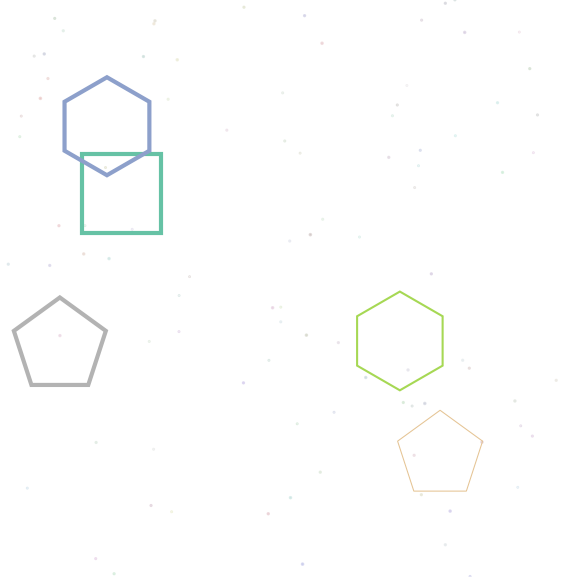[{"shape": "square", "thickness": 2, "radius": 0.34, "center": [0.21, 0.664]}, {"shape": "hexagon", "thickness": 2, "radius": 0.42, "center": [0.185, 0.781]}, {"shape": "hexagon", "thickness": 1, "radius": 0.43, "center": [0.692, 0.409]}, {"shape": "pentagon", "thickness": 0.5, "radius": 0.39, "center": [0.762, 0.211]}, {"shape": "pentagon", "thickness": 2, "radius": 0.42, "center": [0.104, 0.4]}]